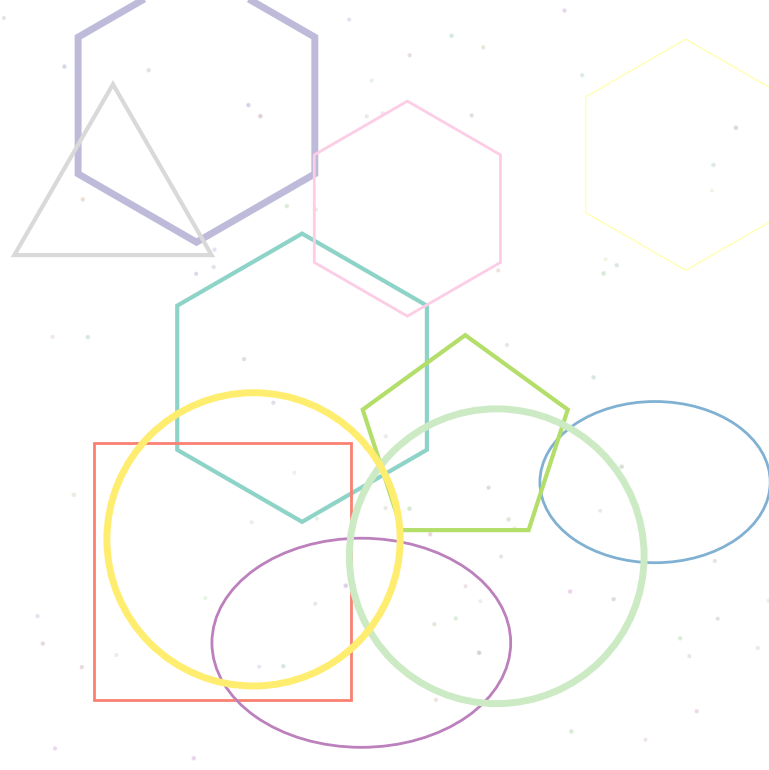[{"shape": "hexagon", "thickness": 1.5, "radius": 0.94, "center": [0.392, 0.509]}, {"shape": "hexagon", "thickness": 0.5, "radius": 0.75, "center": [0.891, 0.799]}, {"shape": "hexagon", "thickness": 2.5, "radius": 0.89, "center": [0.255, 0.863]}, {"shape": "square", "thickness": 1, "radius": 0.83, "center": [0.289, 0.258]}, {"shape": "oval", "thickness": 1, "radius": 0.75, "center": [0.851, 0.374]}, {"shape": "pentagon", "thickness": 1.5, "radius": 0.7, "center": [0.604, 0.425]}, {"shape": "hexagon", "thickness": 1, "radius": 0.7, "center": [0.529, 0.729]}, {"shape": "triangle", "thickness": 1.5, "radius": 0.74, "center": [0.147, 0.743]}, {"shape": "oval", "thickness": 1, "radius": 0.97, "center": [0.469, 0.165]}, {"shape": "circle", "thickness": 2.5, "radius": 0.96, "center": [0.645, 0.278]}, {"shape": "circle", "thickness": 2.5, "radius": 0.95, "center": [0.329, 0.3]}]